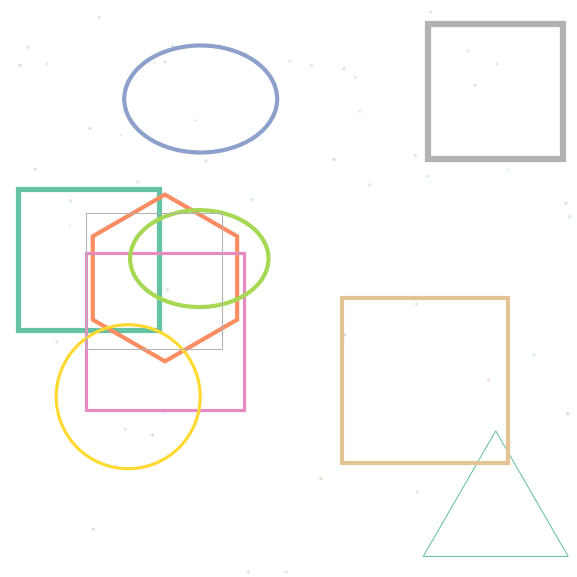[{"shape": "triangle", "thickness": 0.5, "radius": 0.72, "center": [0.858, 0.108]}, {"shape": "square", "thickness": 2.5, "radius": 0.61, "center": [0.153, 0.55]}, {"shape": "hexagon", "thickness": 2, "radius": 0.72, "center": [0.286, 0.518]}, {"shape": "oval", "thickness": 2, "radius": 0.66, "center": [0.348, 0.828]}, {"shape": "square", "thickness": 1.5, "radius": 0.68, "center": [0.286, 0.426]}, {"shape": "oval", "thickness": 2, "radius": 0.6, "center": [0.345, 0.551]}, {"shape": "circle", "thickness": 1.5, "radius": 0.62, "center": [0.222, 0.312]}, {"shape": "square", "thickness": 2, "radius": 0.72, "center": [0.736, 0.341]}, {"shape": "square", "thickness": 3, "radius": 0.58, "center": [0.858, 0.84]}, {"shape": "square", "thickness": 0.5, "radius": 0.59, "center": [0.266, 0.512]}]